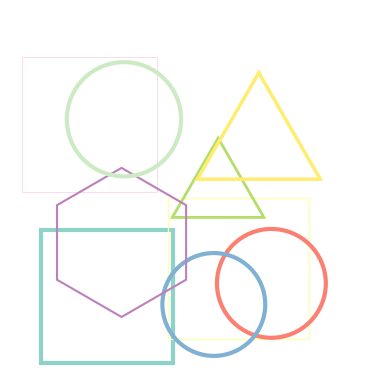[{"shape": "square", "thickness": 3, "radius": 0.86, "center": [0.277, 0.23]}, {"shape": "square", "thickness": 1, "radius": 0.91, "center": [0.62, 0.302]}, {"shape": "circle", "thickness": 3, "radius": 0.71, "center": [0.705, 0.264]}, {"shape": "circle", "thickness": 3, "radius": 0.67, "center": [0.555, 0.209]}, {"shape": "triangle", "thickness": 2, "radius": 0.69, "center": [0.567, 0.504]}, {"shape": "square", "thickness": 0.5, "radius": 0.88, "center": [0.232, 0.677]}, {"shape": "hexagon", "thickness": 1.5, "radius": 0.97, "center": [0.316, 0.37]}, {"shape": "circle", "thickness": 3, "radius": 0.74, "center": [0.322, 0.69]}, {"shape": "triangle", "thickness": 2.5, "radius": 0.92, "center": [0.672, 0.627]}]